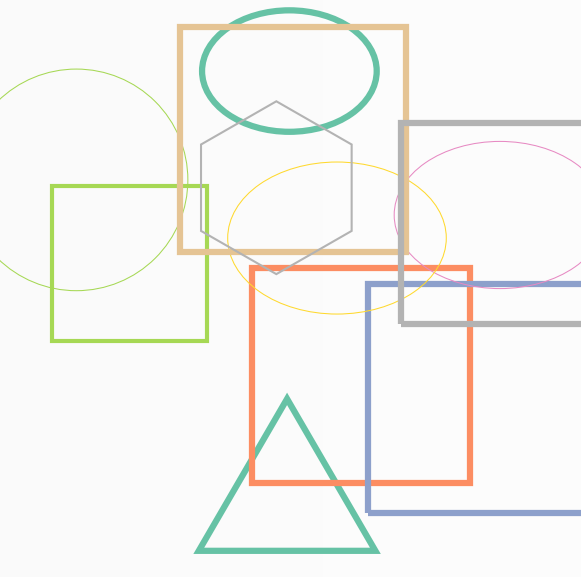[{"shape": "oval", "thickness": 3, "radius": 0.75, "center": [0.498, 0.876]}, {"shape": "triangle", "thickness": 3, "radius": 0.88, "center": [0.494, 0.133]}, {"shape": "square", "thickness": 3, "radius": 0.93, "center": [0.621, 0.349]}, {"shape": "square", "thickness": 3, "radius": 0.99, "center": [0.832, 0.31]}, {"shape": "oval", "thickness": 0.5, "radius": 0.91, "center": [0.86, 0.627]}, {"shape": "circle", "thickness": 0.5, "radius": 0.96, "center": [0.131, 0.688]}, {"shape": "square", "thickness": 2, "radius": 0.67, "center": [0.223, 0.543]}, {"shape": "oval", "thickness": 0.5, "radius": 0.94, "center": [0.58, 0.587]}, {"shape": "square", "thickness": 3, "radius": 0.97, "center": [0.504, 0.757]}, {"shape": "hexagon", "thickness": 1, "radius": 0.75, "center": [0.475, 0.674]}, {"shape": "square", "thickness": 3, "radius": 0.87, "center": [0.864, 0.612]}]